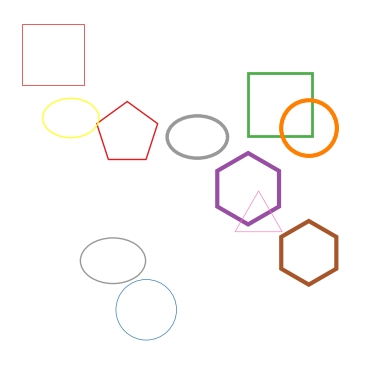[{"shape": "square", "thickness": 0.5, "radius": 0.4, "center": [0.137, 0.858]}, {"shape": "pentagon", "thickness": 1, "radius": 0.42, "center": [0.33, 0.653]}, {"shape": "circle", "thickness": 0.5, "radius": 0.39, "center": [0.38, 0.195]}, {"shape": "square", "thickness": 2, "radius": 0.41, "center": [0.727, 0.729]}, {"shape": "hexagon", "thickness": 3, "radius": 0.46, "center": [0.645, 0.51]}, {"shape": "circle", "thickness": 3, "radius": 0.36, "center": [0.803, 0.667]}, {"shape": "oval", "thickness": 1, "radius": 0.36, "center": [0.184, 0.693]}, {"shape": "hexagon", "thickness": 3, "radius": 0.41, "center": [0.802, 0.343]}, {"shape": "triangle", "thickness": 0.5, "radius": 0.35, "center": [0.672, 0.433]}, {"shape": "oval", "thickness": 1, "radius": 0.42, "center": [0.293, 0.323]}, {"shape": "oval", "thickness": 2.5, "radius": 0.39, "center": [0.513, 0.644]}]